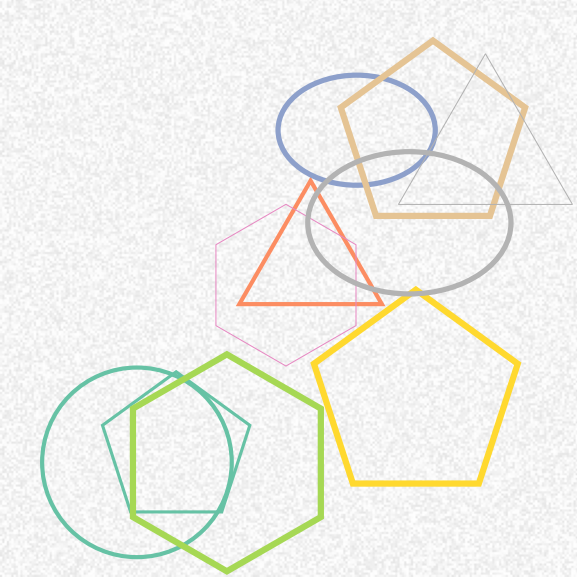[{"shape": "pentagon", "thickness": 1.5, "radius": 0.67, "center": [0.305, 0.221]}, {"shape": "circle", "thickness": 2, "radius": 0.82, "center": [0.237, 0.199]}, {"shape": "triangle", "thickness": 2, "radius": 0.71, "center": [0.538, 0.544]}, {"shape": "oval", "thickness": 2.5, "radius": 0.68, "center": [0.618, 0.774]}, {"shape": "hexagon", "thickness": 0.5, "radius": 0.7, "center": [0.495, 0.505]}, {"shape": "hexagon", "thickness": 3, "radius": 0.94, "center": [0.393, 0.198]}, {"shape": "pentagon", "thickness": 3, "radius": 0.93, "center": [0.72, 0.312]}, {"shape": "pentagon", "thickness": 3, "radius": 0.84, "center": [0.75, 0.761]}, {"shape": "oval", "thickness": 2.5, "radius": 0.88, "center": [0.709, 0.613]}, {"shape": "triangle", "thickness": 0.5, "radius": 0.87, "center": [0.841, 0.732]}]